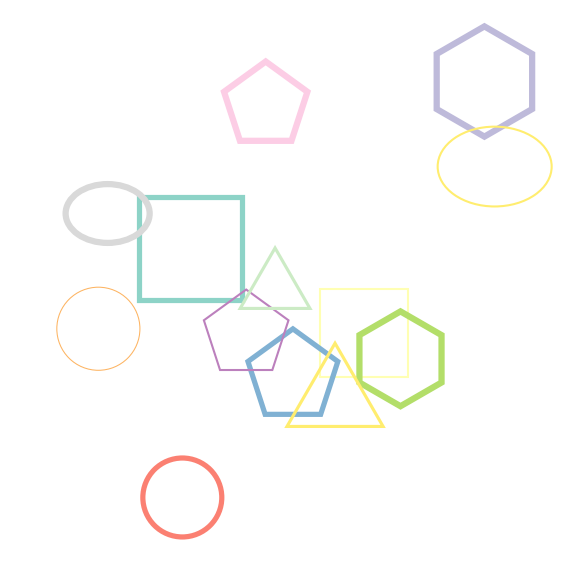[{"shape": "square", "thickness": 2.5, "radius": 0.45, "center": [0.33, 0.568]}, {"shape": "square", "thickness": 1, "radius": 0.38, "center": [0.63, 0.423]}, {"shape": "hexagon", "thickness": 3, "radius": 0.48, "center": [0.839, 0.858]}, {"shape": "circle", "thickness": 2.5, "radius": 0.34, "center": [0.316, 0.138]}, {"shape": "pentagon", "thickness": 2.5, "radius": 0.41, "center": [0.507, 0.348]}, {"shape": "circle", "thickness": 0.5, "radius": 0.36, "center": [0.17, 0.43]}, {"shape": "hexagon", "thickness": 3, "radius": 0.41, "center": [0.693, 0.378]}, {"shape": "pentagon", "thickness": 3, "radius": 0.38, "center": [0.46, 0.817]}, {"shape": "oval", "thickness": 3, "radius": 0.36, "center": [0.186, 0.629]}, {"shape": "pentagon", "thickness": 1, "radius": 0.39, "center": [0.426, 0.421]}, {"shape": "triangle", "thickness": 1.5, "radius": 0.35, "center": [0.476, 0.5]}, {"shape": "oval", "thickness": 1, "radius": 0.49, "center": [0.857, 0.711]}, {"shape": "triangle", "thickness": 1.5, "radius": 0.48, "center": [0.58, 0.309]}]